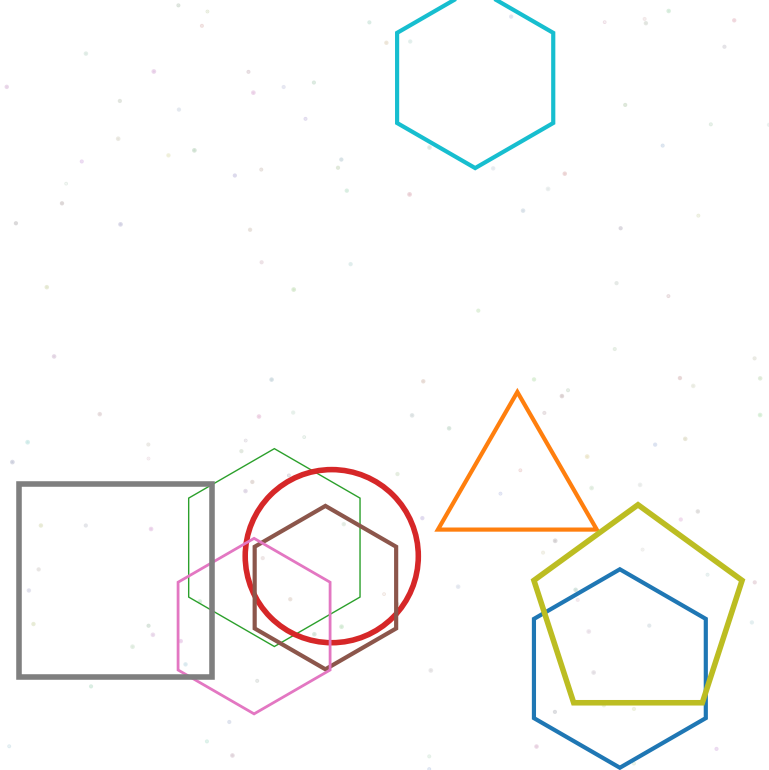[{"shape": "hexagon", "thickness": 1.5, "radius": 0.64, "center": [0.805, 0.132]}, {"shape": "triangle", "thickness": 1.5, "radius": 0.6, "center": [0.672, 0.372]}, {"shape": "hexagon", "thickness": 0.5, "radius": 0.64, "center": [0.356, 0.289]}, {"shape": "circle", "thickness": 2, "radius": 0.56, "center": [0.431, 0.278]}, {"shape": "hexagon", "thickness": 1.5, "radius": 0.53, "center": [0.423, 0.237]}, {"shape": "hexagon", "thickness": 1, "radius": 0.57, "center": [0.33, 0.187]}, {"shape": "square", "thickness": 2, "radius": 0.63, "center": [0.15, 0.247]}, {"shape": "pentagon", "thickness": 2, "radius": 0.71, "center": [0.829, 0.202]}, {"shape": "hexagon", "thickness": 1.5, "radius": 0.59, "center": [0.617, 0.899]}]